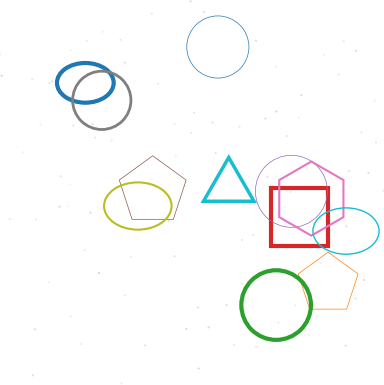[{"shape": "oval", "thickness": 3, "radius": 0.37, "center": [0.222, 0.785]}, {"shape": "circle", "thickness": 0.5, "radius": 0.4, "center": [0.566, 0.878]}, {"shape": "pentagon", "thickness": 0.5, "radius": 0.41, "center": [0.852, 0.263]}, {"shape": "circle", "thickness": 3, "radius": 0.45, "center": [0.717, 0.208]}, {"shape": "square", "thickness": 3, "radius": 0.37, "center": [0.777, 0.437]}, {"shape": "circle", "thickness": 0.5, "radius": 0.47, "center": [0.757, 0.503]}, {"shape": "pentagon", "thickness": 0.5, "radius": 0.46, "center": [0.397, 0.504]}, {"shape": "hexagon", "thickness": 1.5, "radius": 0.48, "center": [0.809, 0.484]}, {"shape": "circle", "thickness": 2, "radius": 0.38, "center": [0.264, 0.739]}, {"shape": "oval", "thickness": 1.5, "radius": 0.44, "center": [0.358, 0.465]}, {"shape": "triangle", "thickness": 2.5, "radius": 0.38, "center": [0.594, 0.515]}, {"shape": "oval", "thickness": 1, "radius": 0.43, "center": [0.899, 0.4]}]